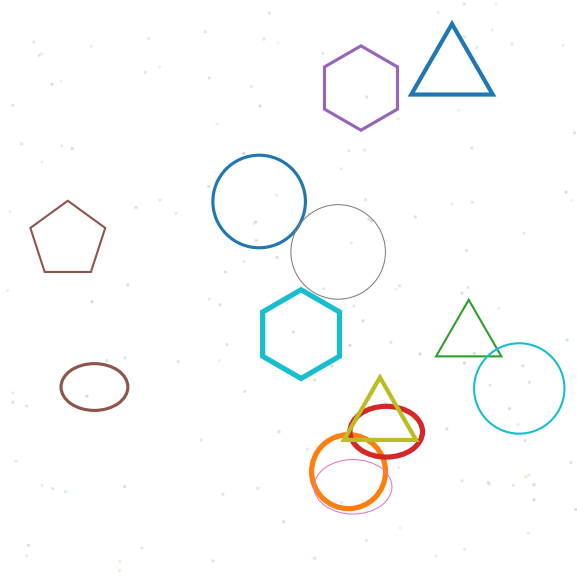[{"shape": "circle", "thickness": 1.5, "radius": 0.4, "center": [0.449, 0.65]}, {"shape": "triangle", "thickness": 2, "radius": 0.41, "center": [0.783, 0.876]}, {"shape": "circle", "thickness": 2.5, "radius": 0.32, "center": [0.604, 0.182]}, {"shape": "triangle", "thickness": 1, "radius": 0.33, "center": [0.812, 0.415]}, {"shape": "oval", "thickness": 2.5, "radius": 0.31, "center": [0.669, 0.252]}, {"shape": "hexagon", "thickness": 1.5, "radius": 0.37, "center": [0.625, 0.847]}, {"shape": "oval", "thickness": 1.5, "radius": 0.29, "center": [0.164, 0.329]}, {"shape": "pentagon", "thickness": 1, "radius": 0.34, "center": [0.117, 0.583]}, {"shape": "oval", "thickness": 0.5, "radius": 0.34, "center": [0.611, 0.156]}, {"shape": "circle", "thickness": 0.5, "radius": 0.41, "center": [0.586, 0.563]}, {"shape": "triangle", "thickness": 2, "radius": 0.36, "center": [0.658, 0.273]}, {"shape": "circle", "thickness": 1, "radius": 0.39, "center": [0.899, 0.326]}, {"shape": "hexagon", "thickness": 2.5, "radius": 0.38, "center": [0.521, 0.421]}]